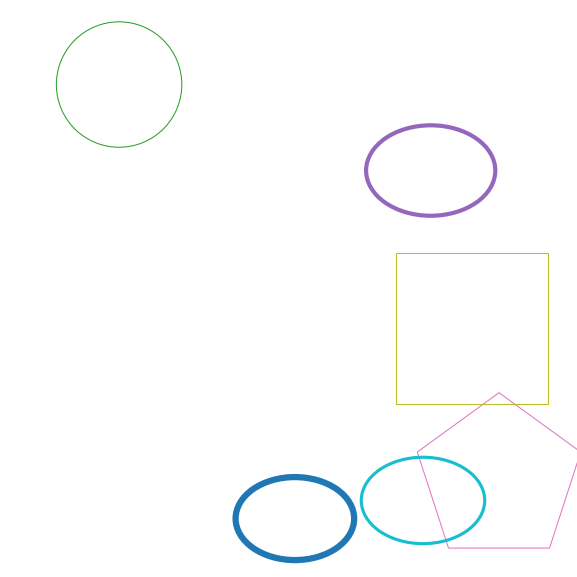[{"shape": "oval", "thickness": 3, "radius": 0.51, "center": [0.511, 0.101]}, {"shape": "circle", "thickness": 0.5, "radius": 0.54, "center": [0.206, 0.853]}, {"shape": "oval", "thickness": 2, "radius": 0.56, "center": [0.746, 0.704]}, {"shape": "pentagon", "thickness": 0.5, "radius": 0.74, "center": [0.864, 0.17]}, {"shape": "square", "thickness": 0.5, "radius": 0.66, "center": [0.817, 0.43]}, {"shape": "oval", "thickness": 1.5, "radius": 0.53, "center": [0.732, 0.133]}]